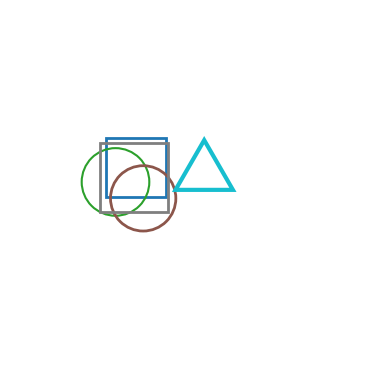[{"shape": "square", "thickness": 2, "radius": 0.39, "center": [0.354, 0.565]}, {"shape": "circle", "thickness": 1.5, "radius": 0.44, "center": [0.3, 0.527]}, {"shape": "circle", "thickness": 2, "radius": 0.42, "center": [0.372, 0.485]}, {"shape": "square", "thickness": 2, "radius": 0.45, "center": [0.348, 0.54]}, {"shape": "triangle", "thickness": 3, "radius": 0.43, "center": [0.53, 0.55]}]